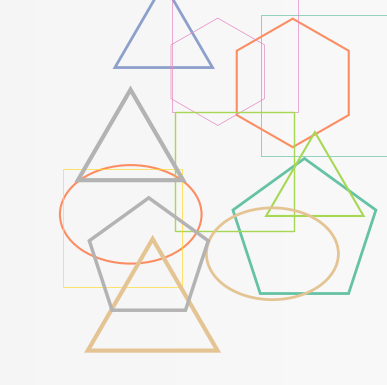[{"shape": "square", "thickness": 0.5, "radius": 0.91, "center": [0.856, 0.778]}, {"shape": "pentagon", "thickness": 2, "radius": 0.97, "center": [0.786, 0.394]}, {"shape": "hexagon", "thickness": 1.5, "radius": 0.83, "center": [0.755, 0.785]}, {"shape": "oval", "thickness": 1.5, "radius": 0.91, "center": [0.337, 0.443]}, {"shape": "triangle", "thickness": 2, "radius": 0.73, "center": [0.423, 0.897]}, {"shape": "square", "thickness": 0.5, "radius": 0.81, "center": [0.605, 0.873]}, {"shape": "hexagon", "thickness": 0.5, "radius": 0.7, "center": [0.562, 0.814]}, {"shape": "triangle", "thickness": 1.5, "radius": 0.73, "center": [0.813, 0.512]}, {"shape": "square", "thickness": 1, "radius": 0.77, "center": [0.605, 0.554]}, {"shape": "square", "thickness": 0.5, "radius": 0.76, "center": [0.316, 0.408]}, {"shape": "oval", "thickness": 2, "radius": 0.85, "center": [0.703, 0.341]}, {"shape": "triangle", "thickness": 3, "radius": 0.97, "center": [0.394, 0.186]}, {"shape": "triangle", "thickness": 3, "radius": 0.78, "center": [0.337, 0.61]}, {"shape": "pentagon", "thickness": 2.5, "radius": 0.81, "center": [0.384, 0.325]}]